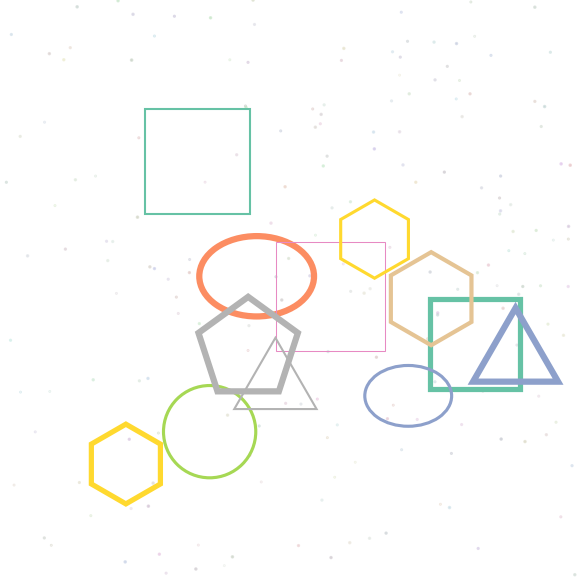[{"shape": "square", "thickness": 2.5, "radius": 0.39, "center": [0.822, 0.403]}, {"shape": "square", "thickness": 1, "radius": 0.45, "center": [0.342, 0.72]}, {"shape": "oval", "thickness": 3, "radius": 0.5, "center": [0.444, 0.521]}, {"shape": "oval", "thickness": 1.5, "radius": 0.38, "center": [0.707, 0.314]}, {"shape": "triangle", "thickness": 3, "radius": 0.43, "center": [0.893, 0.381]}, {"shape": "square", "thickness": 0.5, "radius": 0.47, "center": [0.573, 0.485]}, {"shape": "circle", "thickness": 1.5, "radius": 0.4, "center": [0.363, 0.252]}, {"shape": "hexagon", "thickness": 1.5, "radius": 0.34, "center": [0.649, 0.585]}, {"shape": "hexagon", "thickness": 2.5, "radius": 0.35, "center": [0.218, 0.196]}, {"shape": "hexagon", "thickness": 2, "radius": 0.4, "center": [0.747, 0.482]}, {"shape": "pentagon", "thickness": 3, "radius": 0.45, "center": [0.43, 0.395]}, {"shape": "triangle", "thickness": 1, "radius": 0.41, "center": [0.477, 0.332]}]